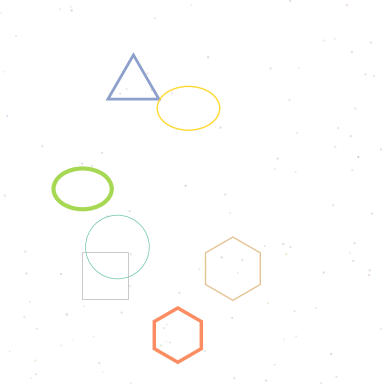[{"shape": "circle", "thickness": 0.5, "radius": 0.41, "center": [0.305, 0.358]}, {"shape": "hexagon", "thickness": 2.5, "radius": 0.35, "center": [0.462, 0.13]}, {"shape": "triangle", "thickness": 2, "radius": 0.38, "center": [0.347, 0.781]}, {"shape": "oval", "thickness": 3, "radius": 0.38, "center": [0.215, 0.509]}, {"shape": "oval", "thickness": 1, "radius": 0.41, "center": [0.489, 0.719]}, {"shape": "hexagon", "thickness": 1, "radius": 0.41, "center": [0.605, 0.302]}, {"shape": "square", "thickness": 0.5, "radius": 0.3, "center": [0.273, 0.284]}]